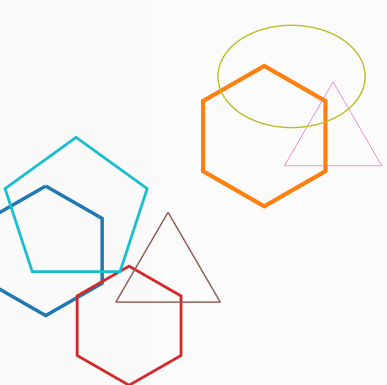[{"shape": "hexagon", "thickness": 2.5, "radius": 0.84, "center": [0.118, 0.349]}, {"shape": "hexagon", "thickness": 3, "radius": 0.91, "center": [0.682, 0.646]}, {"shape": "hexagon", "thickness": 2, "radius": 0.77, "center": [0.333, 0.154]}, {"shape": "triangle", "thickness": 1, "radius": 0.78, "center": [0.434, 0.293]}, {"shape": "triangle", "thickness": 0.5, "radius": 0.73, "center": [0.86, 0.642]}, {"shape": "oval", "thickness": 1, "radius": 0.95, "center": [0.752, 0.801]}, {"shape": "pentagon", "thickness": 2, "radius": 0.96, "center": [0.196, 0.45]}]